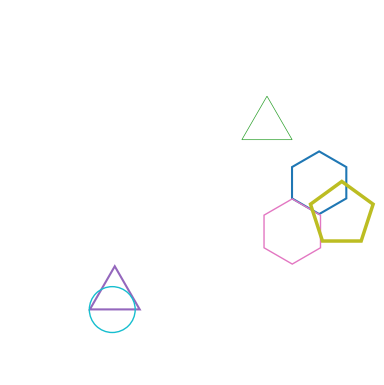[{"shape": "hexagon", "thickness": 1.5, "radius": 0.41, "center": [0.829, 0.525]}, {"shape": "triangle", "thickness": 0.5, "radius": 0.38, "center": [0.693, 0.675]}, {"shape": "triangle", "thickness": 1.5, "radius": 0.37, "center": [0.298, 0.234]}, {"shape": "hexagon", "thickness": 1, "radius": 0.42, "center": [0.759, 0.399]}, {"shape": "pentagon", "thickness": 2.5, "radius": 0.43, "center": [0.888, 0.443]}, {"shape": "circle", "thickness": 1, "radius": 0.3, "center": [0.292, 0.196]}]